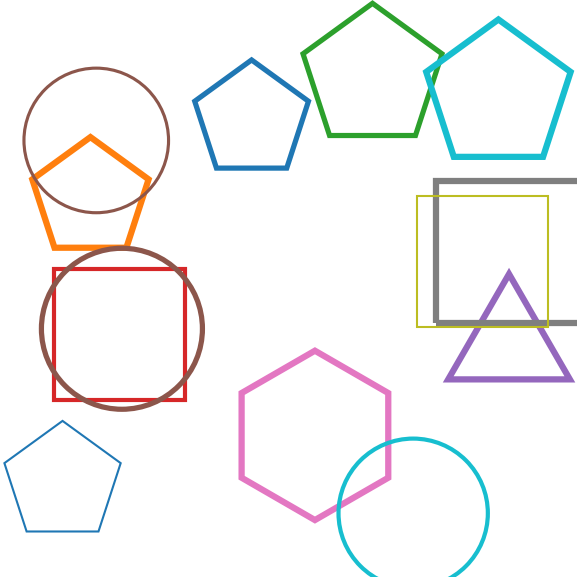[{"shape": "pentagon", "thickness": 2.5, "radius": 0.52, "center": [0.436, 0.792]}, {"shape": "pentagon", "thickness": 1, "radius": 0.53, "center": [0.108, 0.164]}, {"shape": "pentagon", "thickness": 3, "radius": 0.53, "center": [0.157, 0.656]}, {"shape": "pentagon", "thickness": 2.5, "radius": 0.63, "center": [0.645, 0.867]}, {"shape": "square", "thickness": 2, "radius": 0.57, "center": [0.207, 0.42]}, {"shape": "triangle", "thickness": 3, "radius": 0.61, "center": [0.881, 0.403]}, {"shape": "circle", "thickness": 1.5, "radius": 0.63, "center": [0.167, 0.756]}, {"shape": "circle", "thickness": 2.5, "radius": 0.7, "center": [0.211, 0.43]}, {"shape": "hexagon", "thickness": 3, "radius": 0.73, "center": [0.545, 0.245]}, {"shape": "square", "thickness": 3, "radius": 0.61, "center": [0.878, 0.563]}, {"shape": "square", "thickness": 1, "radius": 0.57, "center": [0.836, 0.546]}, {"shape": "circle", "thickness": 2, "radius": 0.65, "center": [0.715, 0.11]}, {"shape": "pentagon", "thickness": 3, "radius": 0.66, "center": [0.863, 0.834]}]